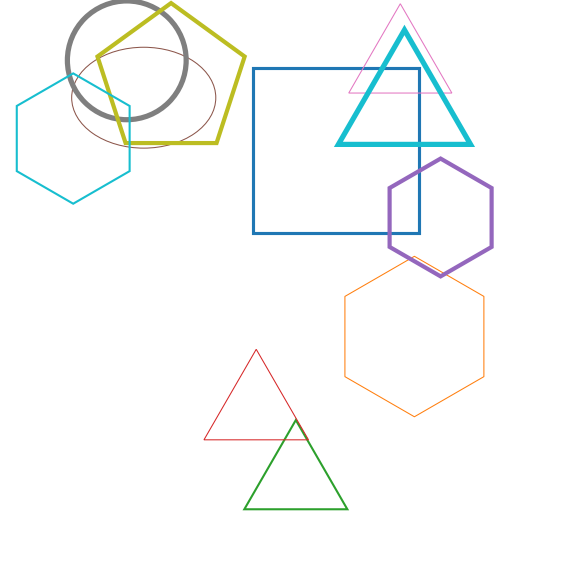[{"shape": "square", "thickness": 1.5, "radius": 0.72, "center": [0.581, 0.739]}, {"shape": "hexagon", "thickness": 0.5, "radius": 0.69, "center": [0.718, 0.416]}, {"shape": "triangle", "thickness": 1, "radius": 0.51, "center": [0.512, 0.169]}, {"shape": "triangle", "thickness": 0.5, "radius": 0.52, "center": [0.444, 0.29]}, {"shape": "hexagon", "thickness": 2, "radius": 0.51, "center": [0.763, 0.623]}, {"shape": "oval", "thickness": 0.5, "radius": 0.62, "center": [0.249, 0.83]}, {"shape": "triangle", "thickness": 0.5, "radius": 0.52, "center": [0.693, 0.89]}, {"shape": "circle", "thickness": 2.5, "radius": 0.51, "center": [0.22, 0.895]}, {"shape": "pentagon", "thickness": 2, "radius": 0.67, "center": [0.296, 0.86]}, {"shape": "hexagon", "thickness": 1, "radius": 0.56, "center": [0.127, 0.759]}, {"shape": "triangle", "thickness": 2.5, "radius": 0.66, "center": [0.7, 0.815]}]